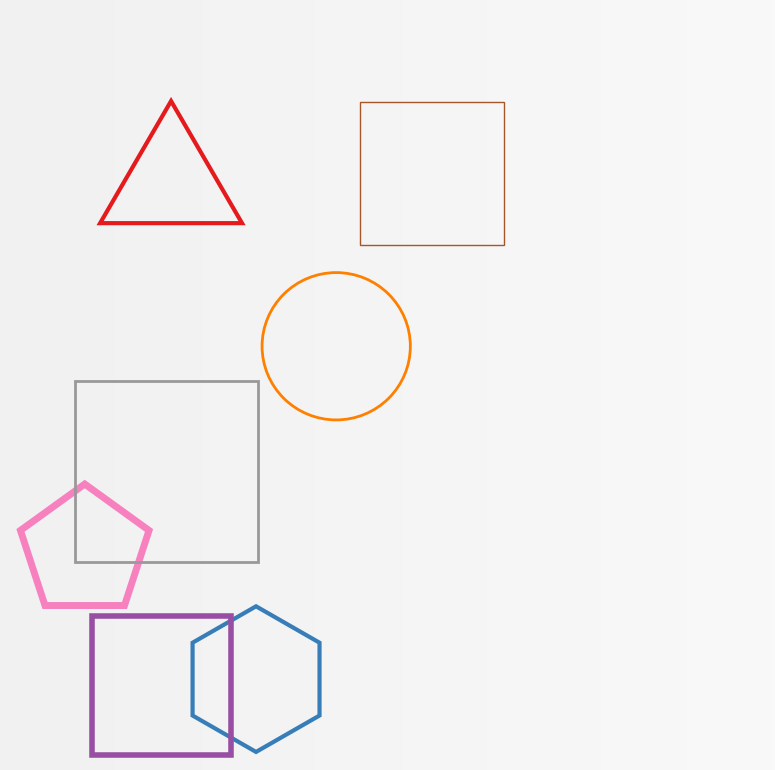[{"shape": "triangle", "thickness": 1.5, "radius": 0.53, "center": [0.221, 0.763]}, {"shape": "hexagon", "thickness": 1.5, "radius": 0.47, "center": [0.33, 0.118]}, {"shape": "square", "thickness": 2, "radius": 0.45, "center": [0.208, 0.11]}, {"shape": "circle", "thickness": 1, "radius": 0.48, "center": [0.434, 0.55]}, {"shape": "square", "thickness": 0.5, "radius": 0.46, "center": [0.557, 0.775]}, {"shape": "pentagon", "thickness": 2.5, "radius": 0.44, "center": [0.109, 0.284]}, {"shape": "square", "thickness": 1, "radius": 0.59, "center": [0.215, 0.388]}]